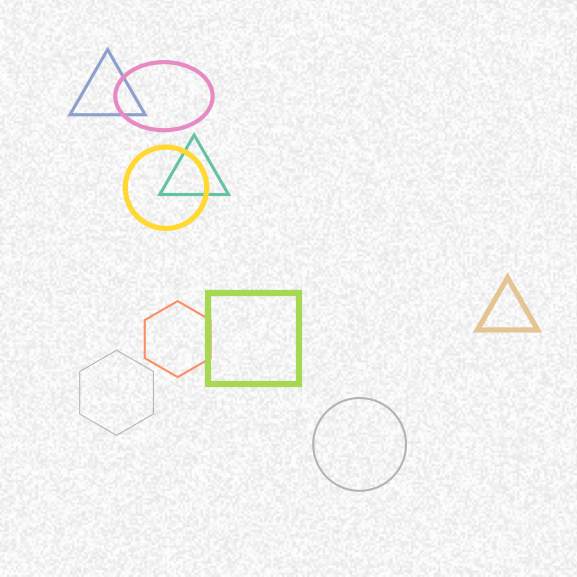[{"shape": "triangle", "thickness": 1.5, "radius": 0.34, "center": [0.336, 0.697]}, {"shape": "hexagon", "thickness": 1, "radius": 0.33, "center": [0.308, 0.412]}, {"shape": "triangle", "thickness": 1.5, "radius": 0.38, "center": [0.186, 0.838]}, {"shape": "oval", "thickness": 2, "radius": 0.42, "center": [0.284, 0.833]}, {"shape": "square", "thickness": 3, "radius": 0.39, "center": [0.439, 0.413]}, {"shape": "circle", "thickness": 2.5, "radius": 0.35, "center": [0.287, 0.674]}, {"shape": "triangle", "thickness": 2.5, "radius": 0.3, "center": [0.879, 0.458]}, {"shape": "hexagon", "thickness": 0.5, "radius": 0.37, "center": [0.202, 0.319]}, {"shape": "circle", "thickness": 1, "radius": 0.4, "center": [0.623, 0.23]}]